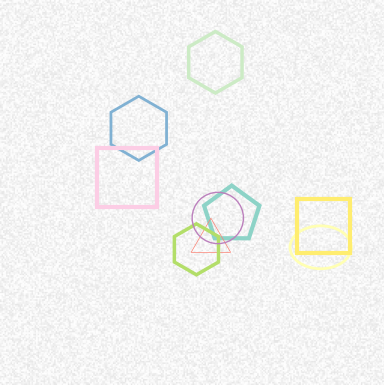[{"shape": "pentagon", "thickness": 3, "radius": 0.38, "center": [0.602, 0.442]}, {"shape": "oval", "thickness": 2, "radius": 0.4, "center": [0.833, 0.358]}, {"shape": "triangle", "thickness": 0.5, "radius": 0.3, "center": [0.548, 0.374]}, {"shape": "hexagon", "thickness": 2, "radius": 0.42, "center": [0.36, 0.667]}, {"shape": "hexagon", "thickness": 2.5, "radius": 0.33, "center": [0.51, 0.352]}, {"shape": "square", "thickness": 3, "radius": 0.39, "center": [0.329, 0.538]}, {"shape": "circle", "thickness": 1, "radius": 0.33, "center": [0.566, 0.434]}, {"shape": "hexagon", "thickness": 2.5, "radius": 0.4, "center": [0.559, 0.838]}, {"shape": "square", "thickness": 3, "radius": 0.35, "center": [0.841, 0.412]}]